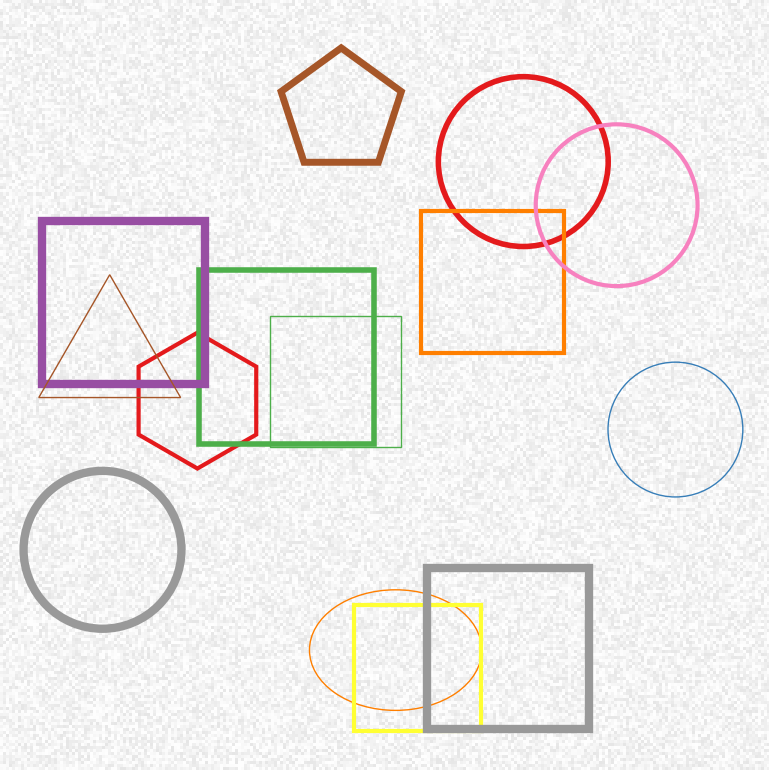[{"shape": "circle", "thickness": 2, "radius": 0.55, "center": [0.68, 0.79]}, {"shape": "hexagon", "thickness": 1.5, "radius": 0.44, "center": [0.256, 0.48]}, {"shape": "circle", "thickness": 0.5, "radius": 0.44, "center": [0.877, 0.442]}, {"shape": "square", "thickness": 2, "radius": 0.57, "center": [0.372, 0.537]}, {"shape": "square", "thickness": 0.5, "radius": 0.43, "center": [0.436, 0.504]}, {"shape": "square", "thickness": 3, "radius": 0.53, "center": [0.161, 0.608]}, {"shape": "oval", "thickness": 0.5, "radius": 0.56, "center": [0.514, 0.156]}, {"shape": "square", "thickness": 1.5, "radius": 0.46, "center": [0.64, 0.634]}, {"shape": "square", "thickness": 1.5, "radius": 0.41, "center": [0.542, 0.132]}, {"shape": "pentagon", "thickness": 2.5, "radius": 0.41, "center": [0.443, 0.856]}, {"shape": "triangle", "thickness": 0.5, "radius": 0.53, "center": [0.142, 0.537]}, {"shape": "circle", "thickness": 1.5, "radius": 0.53, "center": [0.801, 0.733]}, {"shape": "circle", "thickness": 3, "radius": 0.51, "center": [0.133, 0.286]}, {"shape": "square", "thickness": 3, "radius": 0.53, "center": [0.66, 0.158]}]